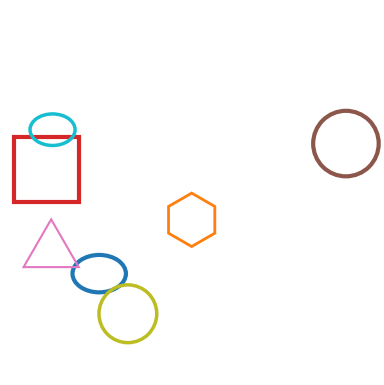[{"shape": "oval", "thickness": 3, "radius": 0.35, "center": [0.258, 0.289]}, {"shape": "hexagon", "thickness": 2, "radius": 0.35, "center": [0.498, 0.429]}, {"shape": "square", "thickness": 3, "radius": 0.42, "center": [0.121, 0.56]}, {"shape": "circle", "thickness": 3, "radius": 0.43, "center": [0.899, 0.627]}, {"shape": "triangle", "thickness": 1.5, "radius": 0.41, "center": [0.133, 0.348]}, {"shape": "circle", "thickness": 2.5, "radius": 0.38, "center": [0.332, 0.185]}, {"shape": "oval", "thickness": 2.5, "radius": 0.29, "center": [0.136, 0.663]}]